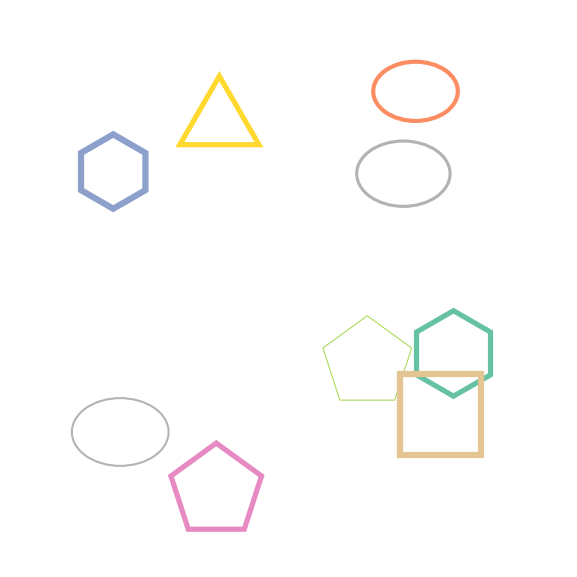[{"shape": "hexagon", "thickness": 2.5, "radius": 0.37, "center": [0.785, 0.387]}, {"shape": "oval", "thickness": 2, "radius": 0.37, "center": [0.72, 0.841]}, {"shape": "hexagon", "thickness": 3, "radius": 0.32, "center": [0.196, 0.702]}, {"shape": "pentagon", "thickness": 2.5, "radius": 0.41, "center": [0.374, 0.149]}, {"shape": "pentagon", "thickness": 0.5, "radius": 0.4, "center": [0.636, 0.372]}, {"shape": "triangle", "thickness": 2.5, "radius": 0.4, "center": [0.38, 0.788]}, {"shape": "square", "thickness": 3, "radius": 0.35, "center": [0.763, 0.282]}, {"shape": "oval", "thickness": 1, "radius": 0.42, "center": [0.208, 0.251]}, {"shape": "oval", "thickness": 1.5, "radius": 0.4, "center": [0.699, 0.698]}]